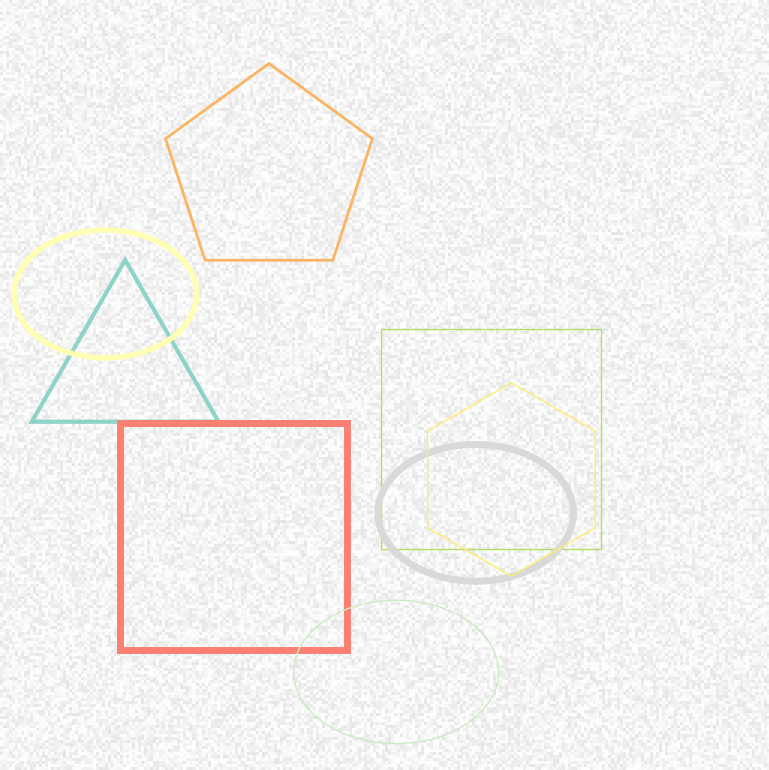[{"shape": "triangle", "thickness": 1.5, "radius": 0.7, "center": [0.163, 0.522]}, {"shape": "oval", "thickness": 2, "radius": 0.59, "center": [0.137, 0.618]}, {"shape": "square", "thickness": 2.5, "radius": 0.74, "center": [0.304, 0.303]}, {"shape": "pentagon", "thickness": 1, "radius": 0.71, "center": [0.349, 0.776]}, {"shape": "square", "thickness": 0.5, "radius": 0.72, "center": [0.638, 0.43]}, {"shape": "oval", "thickness": 2.5, "radius": 0.63, "center": [0.618, 0.334]}, {"shape": "oval", "thickness": 0.5, "radius": 0.67, "center": [0.514, 0.127]}, {"shape": "hexagon", "thickness": 0.5, "radius": 0.63, "center": [0.664, 0.377]}]